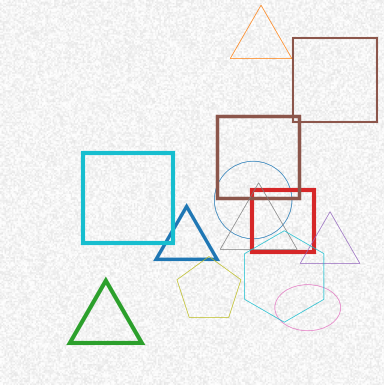[{"shape": "circle", "thickness": 0.5, "radius": 0.5, "center": [0.658, 0.48]}, {"shape": "triangle", "thickness": 2.5, "radius": 0.46, "center": [0.485, 0.372]}, {"shape": "triangle", "thickness": 0.5, "radius": 0.46, "center": [0.678, 0.894]}, {"shape": "triangle", "thickness": 3, "radius": 0.54, "center": [0.275, 0.163]}, {"shape": "square", "thickness": 3, "radius": 0.4, "center": [0.735, 0.426]}, {"shape": "triangle", "thickness": 0.5, "radius": 0.45, "center": [0.857, 0.36]}, {"shape": "square", "thickness": 1.5, "radius": 0.54, "center": [0.87, 0.792]}, {"shape": "square", "thickness": 2.5, "radius": 0.53, "center": [0.671, 0.592]}, {"shape": "oval", "thickness": 0.5, "radius": 0.43, "center": [0.799, 0.201]}, {"shape": "triangle", "thickness": 0.5, "radius": 0.58, "center": [0.672, 0.41]}, {"shape": "pentagon", "thickness": 0.5, "radius": 0.44, "center": [0.543, 0.246]}, {"shape": "hexagon", "thickness": 0.5, "radius": 0.59, "center": [0.738, 0.282]}, {"shape": "square", "thickness": 3, "radius": 0.59, "center": [0.332, 0.486]}]